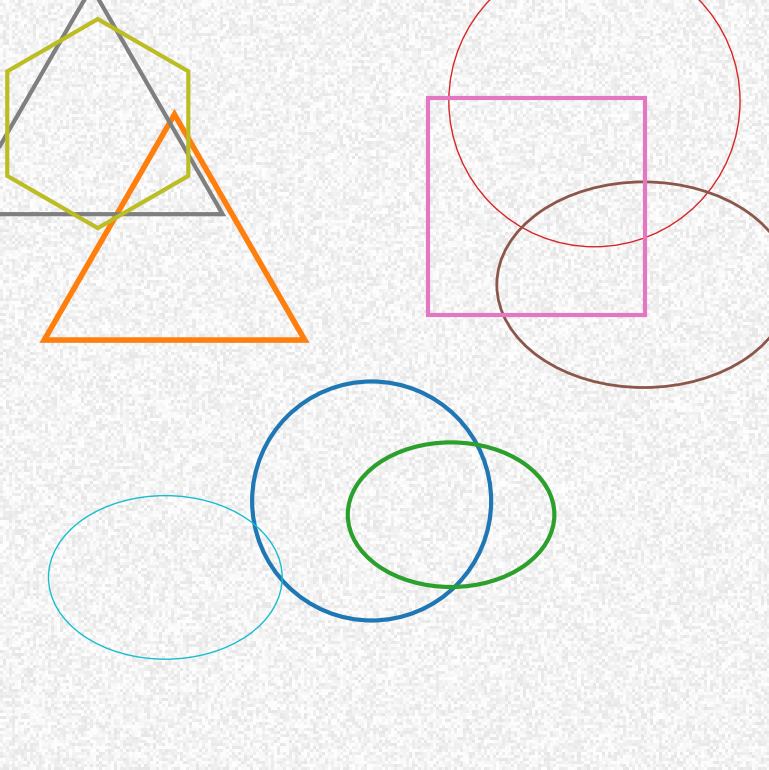[{"shape": "circle", "thickness": 1.5, "radius": 0.78, "center": [0.483, 0.349]}, {"shape": "triangle", "thickness": 2, "radius": 0.98, "center": [0.227, 0.656]}, {"shape": "oval", "thickness": 1.5, "radius": 0.67, "center": [0.586, 0.332]}, {"shape": "circle", "thickness": 0.5, "radius": 0.95, "center": [0.772, 0.869]}, {"shape": "oval", "thickness": 1, "radius": 0.95, "center": [0.836, 0.63]}, {"shape": "square", "thickness": 1.5, "radius": 0.7, "center": [0.697, 0.732]}, {"shape": "triangle", "thickness": 1.5, "radius": 0.98, "center": [0.119, 0.82]}, {"shape": "hexagon", "thickness": 1.5, "radius": 0.68, "center": [0.127, 0.839]}, {"shape": "oval", "thickness": 0.5, "radius": 0.76, "center": [0.215, 0.25]}]